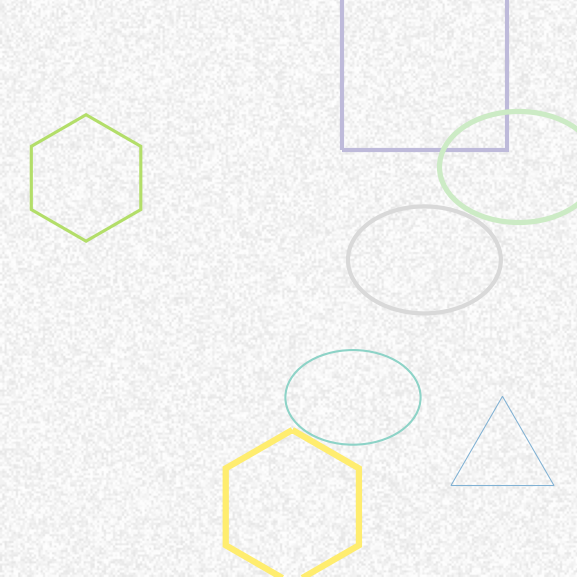[{"shape": "oval", "thickness": 1, "radius": 0.59, "center": [0.611, 0.311]}, {"shape": "square", "thickness": 2, "radius": 0.72, "center": [0.735, 0.882]}, {"shape": "triangle", "thickness": 0.5, "radius": 0.51, "center": [0.87, 0.21]}, {"shape": "hexagon", "thickness": 1.5, "radius": 0.55, "center": [0.149, 0.691]}, {"shape": "oval", "thickness": 2, "radius": 0.66, "center": [0.735, 0.549]}, {"shape": "oval", "thickness": 2.5, "radius": 0.69, "center": [0.898, 0.71]}, {"shape": "hexagon", "thickness": 3, "radius": 0.67, "center": [0.506, 0.122]}]